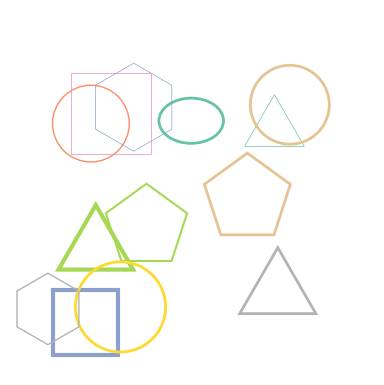[{"shape": "triangle", "thickness": 0.5, "radius": 0.45, "center": [0.713, 0.665]}, {"shape": "oval", "thickness": 2, "radius": 0.42, "center": [0.497, 0.686]}, {"shape": "circle", "thickness": 1, "radius": 0.5, "center": [0.236, 0.679]}, {"shape": "square", "thickness": 3, "radius": 0.42, "center": [0.223, 0.162]}, {"shape": "hexagon", "thickness": 0.5, "radius": 0.57, "center": [0.347, 0.722]}, {"shape": "square", "thickness": 0.5, "radius": 0.52, "center": [0.288, 0.705]}, {"shape": "pentagon", "thickness": 1.5, "radius": 0.55, "center": [0.381, 0.412]}, {"shape": "triangle", "thickness": 3, "radius": 0.56, "center": [0.249, 0.356]}, {"shape": "circle", "thickness": 2, "radius": 0.59, "center": [0.313, 0.203]}, {"shape": "pentagon", "thickness": 2, "radius": 0.59, "center": [0.643, 0.485]}, {"shape": "circle", "thickness": 2, "radius": 0.51, "center": [0.753, 0.728]}, {"shape": "hexagon", "thickness": 1, "radius": 0.46, "center": [0.125, 0.198]}, {"shape": "triangle", "thickness": 2, "radius": 0.57, "center": [0.722, 0.242]}]